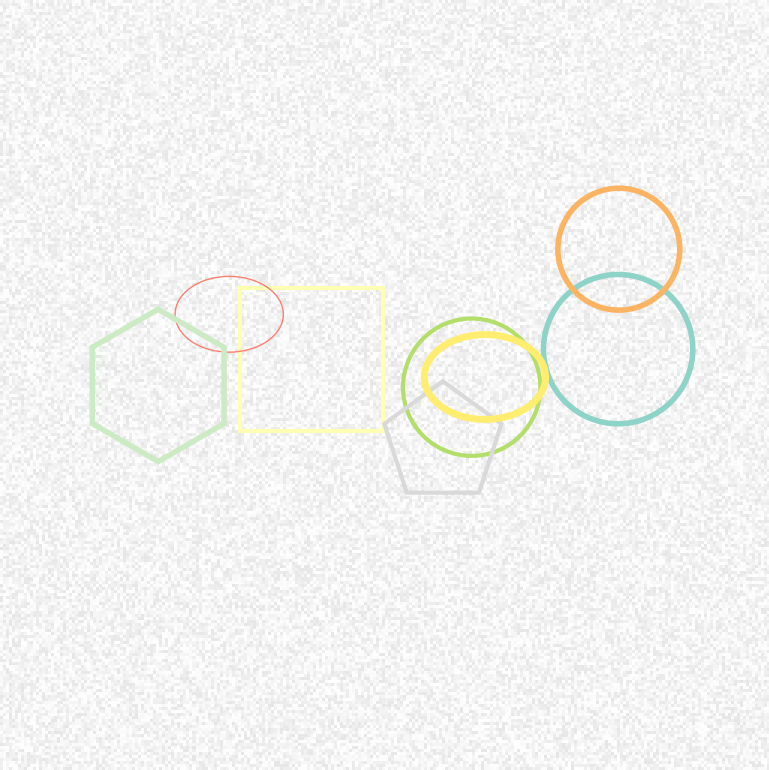[{"shape": "circle", "thickness": 2, "radius": 0.48, "center": [0.803, 0.547]}, {"shape": "square", "thickness": 1.5, "radius": 0.46, "center": [0.405, 0.534]}, {"shape": "oval", "thickness": 0.5, "radius": 0.35, "center": [0.298, 0.592]}, {"shape": "circle", "thickness": 2, "radius": 0.4, "center": [0.804, 0.676]}, {"shape": "circle", "thickness": 1.5, "radius": 0.45, "center": [0.613, 0.497]}, {"shape": "pentagon", "thickness": 1.5, "radius": 0.4, "center": [0.575, 0.425]}, {"shape": "hexagon", "thickness": 2, "radius": 0.49, "center": [0.205, 0.499]}, {"shape": "oval", "thickness": 2.5, "radius": 0.39, "center": [0.63, 0.51]}]